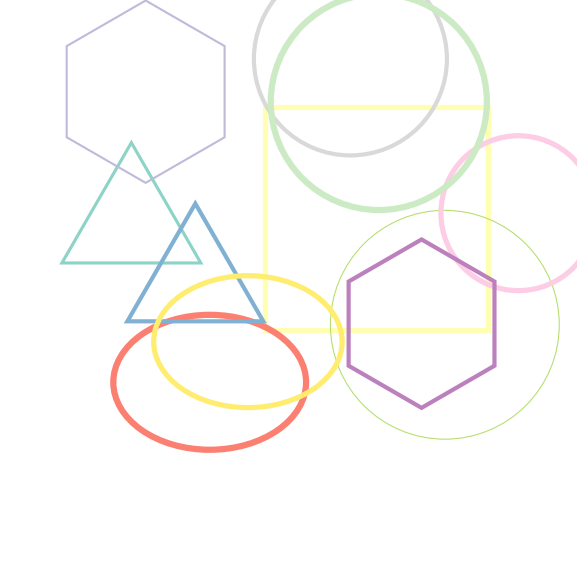[{"shape": "triangle", "thickness": 1.5, "radius": 0.69, "center": [0.227, 0.613]}, {"shape": "square", "thickness": 2.5, "radius": 0.97, "center": [0.652, 0.621]}, {"shape": "hexagon", "thickness": 1, "radius": 0.79, "center": [0.252, 0.84]}, {"shape": "oval", "thickness": 3, "radius": 0.83, "center": [0.363, 0.337]}, {"shape": "triangle", "thickness": 2, "radius": 0.68, "center": [0.338, 0.511]}, {"shape": "circle", "thickness": 0.5, "radius": 0.99, "center": [0.77, 0.437]}, {"shape": "circle", "thickness": 2.5, "radius": 0.67, "center": [0.898, 0.63]}, {"shape": "circle", "thickness": 2, "radius": 0.84, "center": [0.607, 0.897]}, {"shape": "hexagon", "thickness": 2, "radius": 0.73, "center": [0.73, 0.439]}, {"shape": "circle", "thickness": 3, "radius": 0.94, "center": [0.656, 0.823]}, {"shape": "oval", "thickness": 2.5, "radius": 0.82, "center": [0.429, 0.408]}]